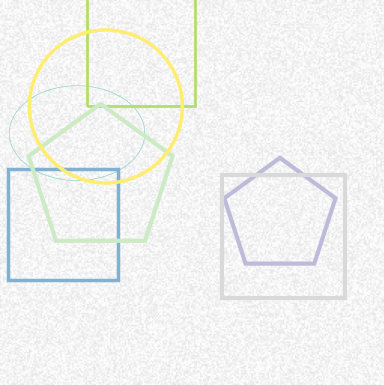[{"shape": "oval", "thickness": 0.5, "radius": 0.88, "center": [0.2, 0.654]}, {"shape": "pentagon", "thickness": 3, "radius": 0.76, "center": [0.727, 0.438]}, {"shape": "square", "thickness": 2.5, "radius": 0.72, "center": [0.164, 0.418]}, {"shape": "square", "thickness": 2, "radius": 0.7, "center": [0.366, 0.864]}, {"shape": "square", "thickness": 3, "radius": 0.8, "center": [0.736, 0.385]}, {"shape": "pentagon", "thickness": 3, "radius": 0.98, "center": [0.261, 0.534]}, {"shape": "circle", "thickness": 2.5, "radius": 0.99, "center": [0.275, 0.723]}]